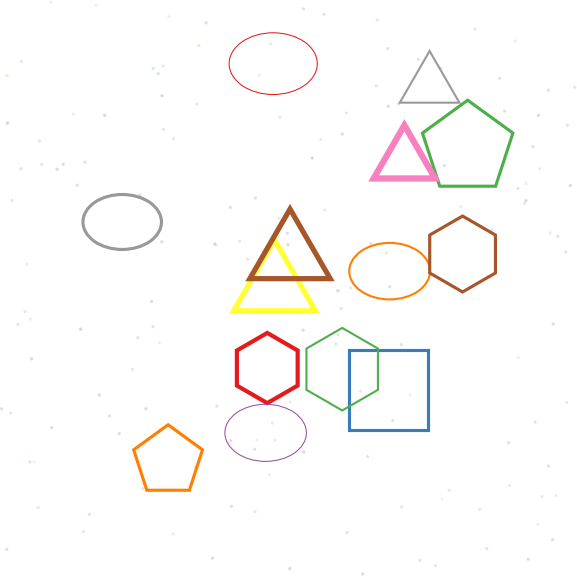[{"shape": "hexagon", "thickness": 2, "radius": 0.3, "center": [0.463, 0.362]}, {"shape": "oval", "thickness": 0.5, "radius": 0.38, "center": [0.473, 0.889]}, {"shape": "square", "thickness": 1.5, "radius": 0.34, "center": [0.673, 0.324]}, {"shape": "pentagon", "thickness": 1.5, "radius": 0.41, "center": [0.81, 0.743]}, {"shape": "hexagon", "thickness": 1, "radius": 0.36, "center": [0.593, 0.36]}, {"shape": "oval", "thickness": 0.5, "radius": 0.35, "center": [0.46, 0.25]}, {"shape": "pentagon", "thickness": 1.5, "radius": 0.31, "center": [0.291, 0.201]}, {"shape": "oval", "thickness": 1, "radius": 0.35, "center": [0.675, 0.53]}, {"shape": "triangle", "thickness": 2.5, "radius": 0.41, "center": [0.475, 0.502]}, {"shape": "triangle", "thickness": 2.5, "radius": 0.4, "center": [0.502, 0.557]}, {"shape": "hexagon", "thickness": 1.5, "radius": 0.33, "center": [0.801, 0.559]}, {"shape": "triangle", "thickness": 3, "radius": 0.31, "center": [0.7, 0.721]}, {"shape": "triangle", "thickness": 1, "radius": 0.3, "center": [0.744, 0.851]}, {"shape": "oval", "thickness": 1.5, "radius": 0.34, "center": [0.212, 0.615]}]